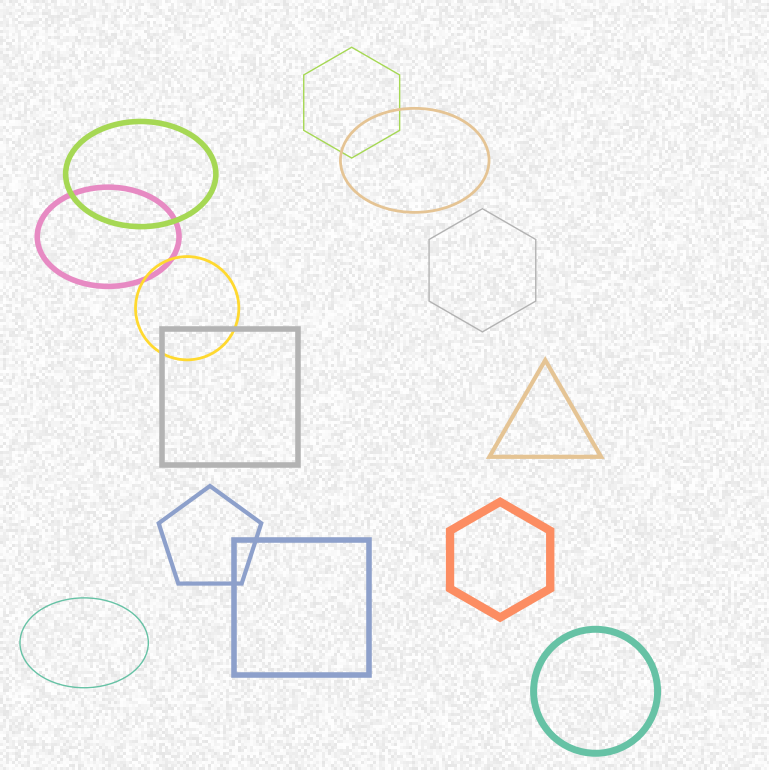[{"shape": "oval", "thickness": 0.5, "radius": 0.42, "center": [0.109, 0.165]}, {"shape": "circle", "thickness": 2.5, "radius": 0.4, "center": [0.773, 0.102]}, {"shape": "hexagon", "thickness": 3, "radius": 0.38, "center": [0.65, 0.273]}, {"shape": "square", "thickness": 2, "radius": 0.44, "center": [0.391, 0.211]}, {"shape": "pentagon", "thickness": 1.5, "radius": 0.35, "center": [0.273, 0.299]}, {"shape": "oval", "thickness": 2, "radius": 0.46, "center": [0.14, 0.693]}, {"shape": "oval", "thickness": 2, "radius": 0.49, "center": [0.183, 0.774]}, {"shape": "hexagon", "thickness": 0.5, "radius": 0.36, "center": [0.457, 0.867]}, {"shape": "circle", "thickness": 1, "radius": 0.34, "center": [0.243, 0.6]}, {"shape": "triangle", "thickness": 1.5, "radius": 0.42, "center": [0.708, 0.449]}, {"shape": "oval", "thickness": 1, "radius": 0.48, "center": [0.539, 0.792]}, {"shape": "square", "thickness": 2, "radius": 0.44, "center": [0.299, 0.485]}, {"shape": "hexagon", "thickness": 0.5, "radius": 0.4, "center": [0.627, 0.649]}]